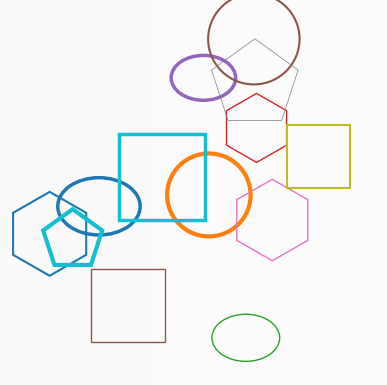[{"shape": "hexagon", "thickness": 1.5, "radius": 0.54, "center": [0.128, 0.393]}, {"shape": "oval", "thickness": 2.5, "radius": 0.53, "center": [0.255, 0.464]}, {"shape": "circle", "thickness": 3, "radius": 0.54, "center": [0.539, 0.494]}, {"shape": "oval", "thickness": 1, "radius": 0.44, "center": [0.634, 0.123]}, {"shape": "hexagon", "thickness": 1, "radius": 0.45, "center": [0.662, 0.668]}, {"shape": "oval", "thickness": 2.5, "radius": 0.42, "center": [0.525, 0.798]}, {"shape": "square", "thickness": 1, "radius": 0.48, "center": [0.33, 0.206]}, {"shape": "circle", "thickness": 1.5, "radius": 0.59, "center": [0.655, 0.899]}, {"shape": "hexagon", "thickness": 1, "radius": 0.53, "center": [0.703, 0.428]}, {"shape": "pentagon", "thickness": 0.5, "radius": 0.59, "center": [0.658, 0.782]}, {"shape": "square", "thickness": 1.5, "radius": 0.41, "center": [0.823, 0.594]}, {"shape": "square", "thickness": 2.5, "radius": 0.56, "center": [0.419, 0.541]}, {"shape": "pentagon", "thickness": 3, "radius": 0.4, "center": [0.188, 0.377]}]